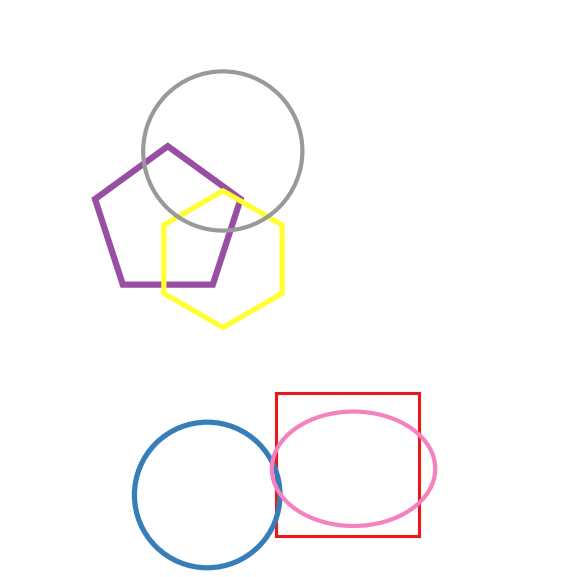[{"shape": "square", "thickness": 1.5, "radius": 0.62, "center": [0.602, 0.195]}, {"shape": "circle", "thickness": 2.5, "radius": 0.63, "center": [0.359, 0.142]}, {"shape": "pentagon", "thickness": 3, "radius": 0.66, "center": [0.291, 0.613]}, {"shape": "hexagon", "thickness": 2.5, "radius": 0.59, "center": [0.386, 0.55]}, {"shape": "oval", "thickness": 2, "radius": 0.71, "center": [0.612, 0.187]}, {"shape": "circle", "thickness": 2, "radius": 0.69, "center": [0.386, 0.738]}]